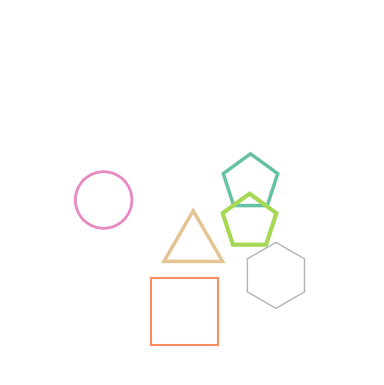[{"shape": "pentagon", "thickness": 2.5, "radius": 0.37, "center": [0.651, 0.526]}, {"shape": "square", "thickness": 1.5, "radius": 0.43, "center": [0.478, 0.19]}, {"shape": "circle", "thickness": 2, "radius": 0.37, "center": [0.269, 0.481]}, {"shape": "pentagon", "thickness": 3, "radius": 0.37, "center": [0.648, 0.424]}, {"shape": "triangle", "thickness": 2.5, "radius": 0.44, "center": [0.502, 0.365]}, {"shape": "hexagon", "thickness": 1, "radius": 0.43, "center": [0.717, 0.285]}]